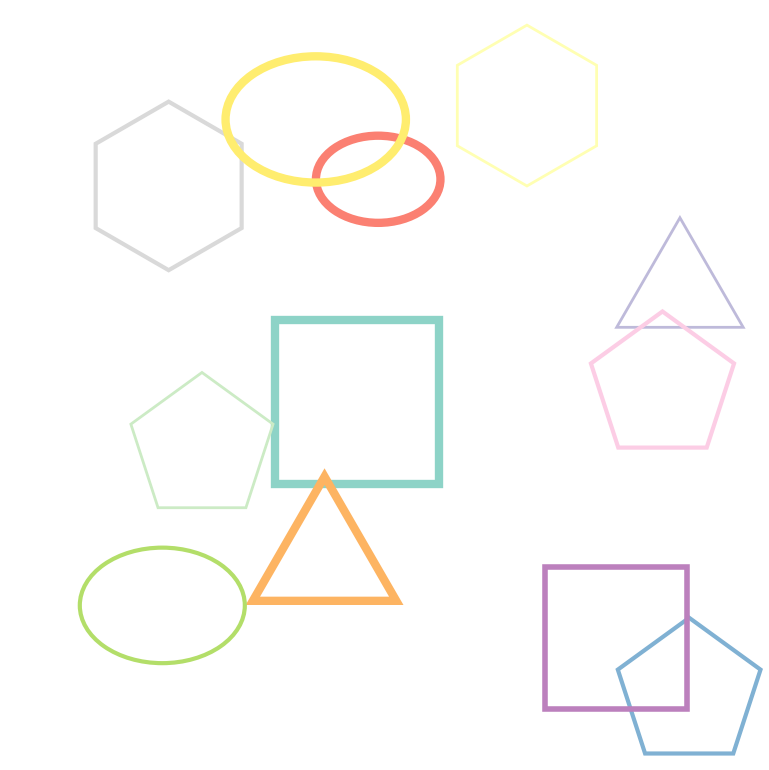[{"shape": "square", "thickness": 3, "radius": 0.53, "center": [0.464, 0.478]}, {"shape": "hexagon", "thickness": 1, "radius": 0.52, "center": [0.684, 0.863]}, {"shape": "triangle", "thickness": 1, "radius": 0.47, "center": [0.883, 0.622]}, {"shape": "oval", "thickness": 3, "radius": 0.4, "center": [0.491, 0.767]}, {"shape": "pentagon", "thickness": 1.5, "radius": 0.49, "center": [0.895, 0.1]}, {"shape": "triangle", "thickness": 3, "radius": 0.54, "center": [0.421, 0.273]}, {"shape": "oval", "thickness": 1.5, "radius": 0.54, "center": [0.211, 0.214]}, {"shape": "pentagon", "thickness": 1.5, "radius": 0.49, "center": [0.86, 0.498]}, {"shape": "hexagon", "thickness": 1.5, "radius": 0.55, "center": [0.219, 0.759]}, {"shape": "square", "thickness": 2, "radius": 0.46, "center": [0.8, 0.172]}, {"shape": "pentagon", "thickness": 1, "radius": 0.49, "center": [0.262, 0.419]}, {"shape": "oval", "thickness": 3, "radius": 0.59, "center": [0.41, 0.845]}]